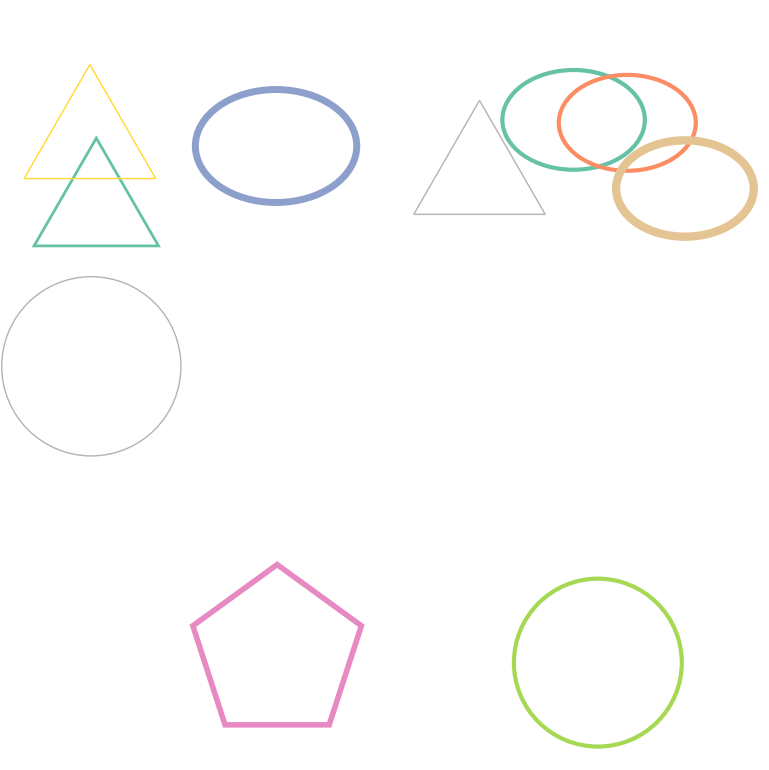[{"shape": "oval", "thickness": 1.5, "radius": 0.46, "center": [0.745, 0.844]}, {"shape": "triangle", "thickness": 1, "radius": 0.47, "center": [0.125, 0.727]}, {"shape": "oval", "thickness": 1.5, "radius": 0.44, "center": [0.815, 0.84]}, {"shape": "oval", "thickness": 2.5, "radius": 0.52, "center": [0.359, 0.81]}, {"shape": "pentagon", "thickness": 2, "radius": 0.58, "center": [0.36, 0.152]}, {"shape": "circle", "thickness": 1.5, "radius": 0.55, "center": [0.776, 0.139]}, {"shape": "triangle", "thickness": 0.5, "radius": 0.49, "center": [0.117, 0.817]}, {"shape": "oval", "thickness": 3, "radius": 0.45, "center": [0.89, 0.755]}, {"shape": "triangle", "thickness": 0.5, "radius": 0.49, "center": [0.623, 0.771]}, {"shape": "circle", "thickness": 0.5, "radius": 0.58, "center": [0.119, 0.524]}]